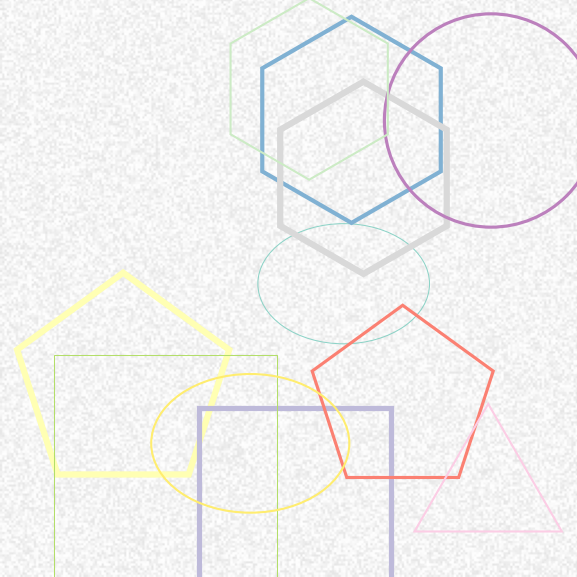[{"shape": "oval", "thickness": 0.5, "radius": 0.74, "center": [0.595, 0.508]}, {"shape": "pentagon", "thickness": 3, "radius": 0.97, "center": [0.213, 0.334]}, {"shape": "square", "thickness": 2.5, "radius": 0.83, "center": [0.511, 0.126]}, {"shape": "pentagon", "thickness": 1.5, "radius": 0.82, "center": [0.697, 0.306]}, {"shape": "hexagon", "thickness": 2, "radius": 0.89, "center": [0.609, 0.792]}, {"shape": "square", "thickness": 0.5, "radius": 0.97, "center": [0.286, 0.191]}, {"shape": "triangle", "thickness": 1, "radius": 0.74, "center": [0.845, 0.152]}, {"shape": "hexagon", "thickness": 3, "radius": 0.83, "center": [0.629, 0.691]}, {"shape": "circle", "thickness": 1.5, "radius": 0.92, "center": [0.85, 0.79]}, {"shape": "hexagon", "thickness": 1, "radius": 0.79, "center": [0.535, 0.845]}, {"shape": "oval", "thickness": 1, "radius": 0.86, "center": [0.433, 0.231]}]